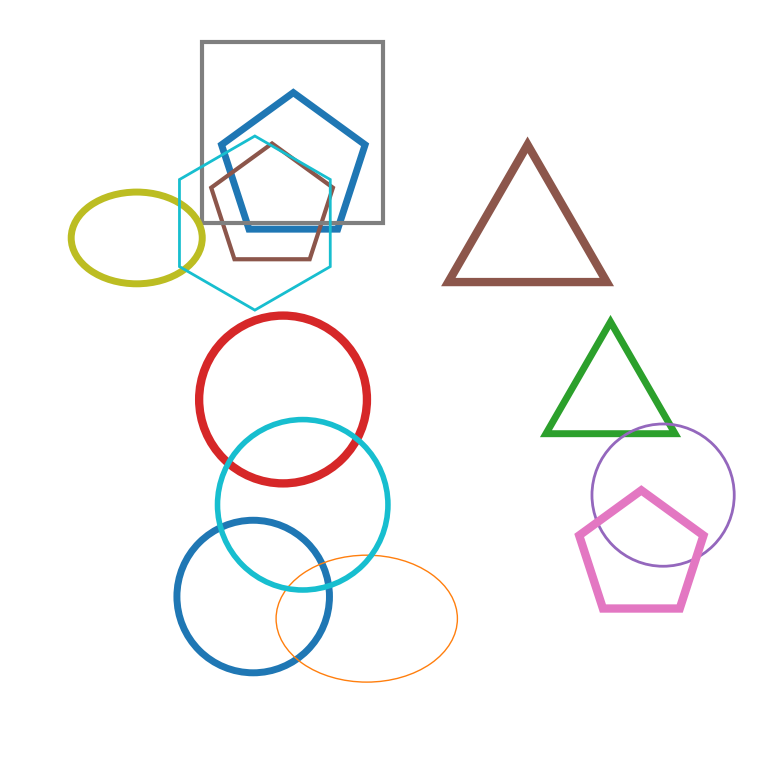[{"shape": "circle", "thickness": 2.5, "radius": 0.5, "center": [0.329, 0.225]}, {"shape": "pentagon", "thickness": 2.5, "radius": 0.49, "center": [0.381, 0.782]}, {"shape": "oval", "thickness": 0.5, "radius": 0.59, "center": [0.476, 0.197]}, {"shape": "triangle", "thickness": 2.5, "radius": 0.48, "center": [0.793, 0.485]}, {"shape": "circle", "thickness": 3, "radius": 0.54, "center": [0.368, 0.481]}, {"shape": "circle", "thickness": 1, "radius": 0.46, "center": [0.861, 0.357]}, {"shape": "pentagon", "thickness": 1.5, "radius": 0.42, "center": [0.353, 0.731]}, {"shape": "triangle", "thickness": 3, "radius": 0.59, "center": [0.685, 0.693]}, {"shape": "pentagon", "thickness": 3, "radius": 0.42, "center": [0.833, 0.278]}, {"shape": "square", "thickness": 1.5, "radius": 0.59, "center": [0.38, 0.828]}, {"shape": "oval", "thickness": 2.5, "radius": 0.43, "center": [0.178, 0.691]}, {"shape": "circle", "thickness": 2, "radius": 0.55, "center": [0.393, 0.344]}, {"shape": "hexagon", "thickness": 1, "radius": 0.57, "center": [0.331, 0.71]}]